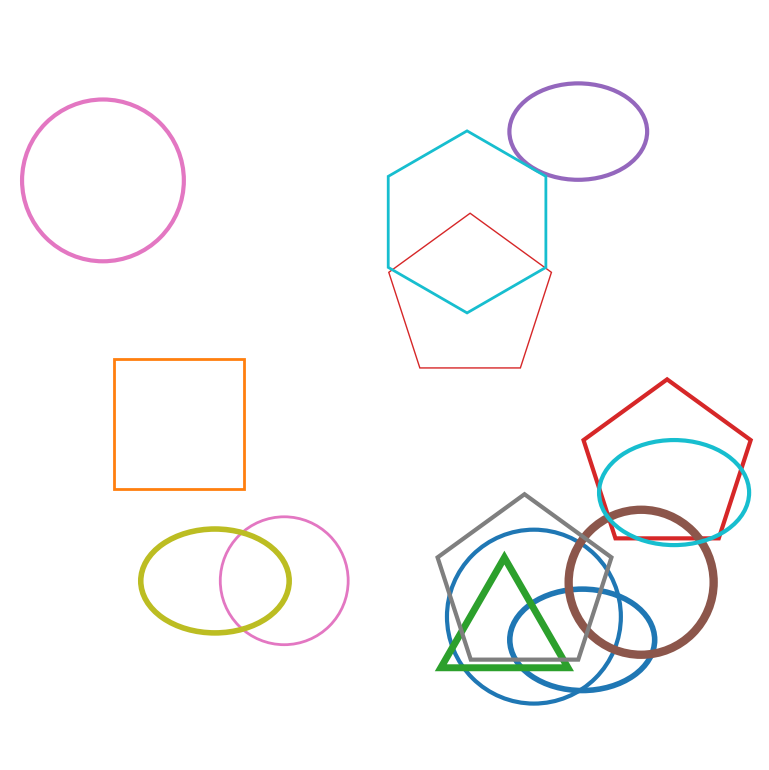[{"shape": "oval", "thickness": 2, "radius": 0.47, "center": [0.756, 0.169]}, {"shape": "circle", "thickness": 1.5, "radius": 0.56, "center": [0.693, 0.199]}, {"shape": "square", "thickness": 1, "radius": 0.42, "center": [0.232, 0.45]}, {"shape": "triangle", "thickness": 2.5, "radius": 0.48, "center": [0.655, 0.18]}, {"shape": "pentagon", "thickness": 1.5, "radius": 0.57, "center": [0.866, 0.393]}, {"shape": "pentagon", "thickness": 0.5, "radius": 0.56, "center": [0.611, 0.612]}, {"shape": "oval", "thickness": 1.5, "radius": 0.45, "center": [0.751, 0.829]}, {"shape": "circle", "thickness": 3, "radius": 0.47, "center": [0.833, 0.244]}, {"shape": "circle", "thickness": 1.5, "radius": 0.53, "center": [0.134, 0.766]}, {"shape": "circle", "thickness": 1, "radius": 0.42, "center": [0.369, 0.246]}, {"shape": "pentagon", "thickness": 1.5, "radius": 0.59, "center": [0.681, 0.239]}, {"shape": "oval", "thickness": 2, "radius": 0.48, "center": [0.279, 0.246]}, {"shape": "hexagon", "thickness": 1, "radius": 0.59, "center": [0.607, 0.712]}, {"shape": "oval", "thickness": 1.5, "radius": 0.49, "center": [0.875, 0.36]}]